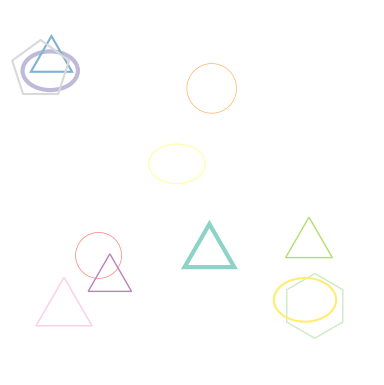[{"shape": "triangle", "thickness": 3, "radius": 0.37, "center": [0.544, 0.343]}, {"shape": "oval", "thickness": 1, "radius": 0.37, "center": [0.459, 0.574]}, {"shape": "oval", "thickness": 3, "radius": 0.36, "center": [0.13, 0.816]}, {"shape": "circle", "thickness": 0.5, "radius": 0.3, "center": [0.256, 0.337]}, {"shape": "triangle", "thickness": 1.5, "radius": 0.31, "center": [0.134, 0.844]}, {"shape": "circle", "thickness": 0.5, "radius": 0.32, "center": [0.55, 0.77]}, {"shape": "triangle", "thickness": 1, "radius": 0.35, "center": [0.803, 0.366]}, {"shape": "triangle", "thickness": 1, "radius": 0.42, "center": [0.166, 0.196]}, {"shape": "pentagon", "thickness": 1.5, "radius": 0.39, "center": [0.106, 0.819]}, {"shape": "triangle", "thickness": 1, "radius": 0.33, "center": [0.285, 0.276]}, {"shape": "hexagon", "thickness": 1, "radius": 0.42, "center": [0.818, 0.205]}, {"shape": "oval", "thickness": 1.5, "radius": 0.4, "center": [0.792, 0.221]}]